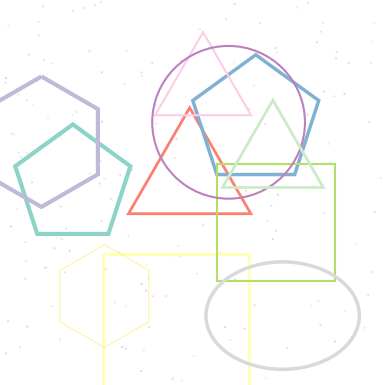[{"shape": "pentagon", "thickness": 3, "radius": 0.79, "center": [0.189, 0.52]}, {"shape": "square", "thickness": 2, "radius": 0.94, "center": [0.457, 0.152]}, {"shape": "hexagon", "thickness": 3, "radius": 0.85, "center": [0.108, 0.632]}, {"shape": "triangle", "thickness": 2, "radius": 0.92, "center": [0.493, 0.537]}, {"shape": "pentagon", "thickness": 2.5, "radius": 0.86, "center": [0.664, 0.686]}, {"shape": "square", "thickness": 1.5, "radius": 0.76, "center": [0.717, 0.422]}, {"shape": "triangle", "thickness": 1.5, "radius": 0.72, "center": [0.527, 0.773]}, {"shape": "oval", "thickness": 2.5, "radius": 1.0, "center": [0.734, 0.18]}, {"shape": "circle", "thickness": 1.5, "radius": 0.99, "center": [0.594, 0.682]}, {"shape": "triangle", "thickness": 2, "radius": 0.76, "center": [0.709, 0.589]}, {"shape": "hexagon", "thickness": 0.5, "radius": 0.67, "center": [0.271, 0.231]}]